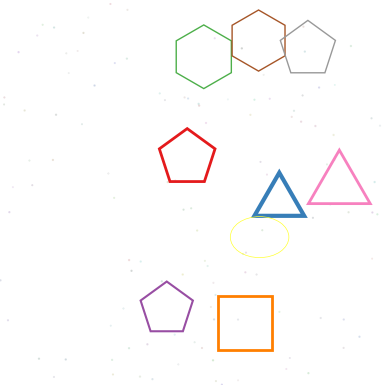[{"shape": "pentagon", "thickness": 2, "radius": 0.38, "center": [0.486, 0.59]}, {"shape": "triangle", "thickness": 3, "radius": 0.37, "center": [0.725, 0.477]}, {"shape": "hexagon", "thickness": 1, "radius": 0.41, "center": [0.529, 0.853]}, {"shape": "pentagon", "thickness": 1.5, "radius": 0.36, "center": [0.433, 0.197]}, {"shape": "square", "thickness": 2, "radius": 0.35, "center": [0.637, 0.161]}, {"shape": "oval", "thickness": 0.5, "radius": 0.38, "center": [0.674, 0.384]}, {"shape": "hexagon", "thickness": 1, "radius": 0.4, "center": [0.672, 0.895]}, {"shape": "triangle", "thickness": 2, "radius": 0.46, "center": [0.881, 0.517]}, {"shape": "pentagon", "thickness": 1, "radius": 0.38, "center": [0.8, 0.872]}]